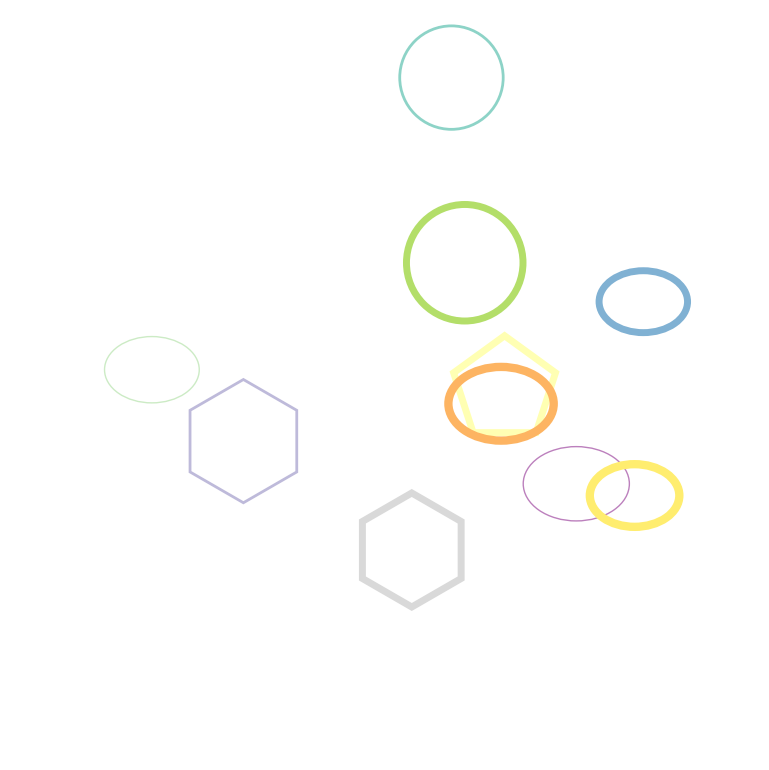[{"shape": "circle", "thickness": 1, "radius": 0.34, "center": [0.586, 0.899]}, {"shape": "pentagon", "thickness": 2.5, "radius": 0.35, "center": [0.655, 0.494]}, {"shape": "hexagon", "thickness": 1, "radius": 0.4, "center": [0.316, 0.427]}, {"shape": "oval", "thickness": 2.5, "radius": 0.29, "center": [0.835, 0.608]}, {"shape": "oval", "thickness": 3, "radius": 0.34, "center": [0.651, 0.476]}, {"shape": "circle", "thickness": 2.5, "radius": 0.38, "center": [0.604, 0.659]}, {"shape": "hexagon", "thickness": 2.5, "radius": 0.37, "center": [0.535, 0.286]}, {"shape": "oval", "thickness": 0.5, "radius": 0.34, "center": [0.748, 0.372]}, {"shape": "oval", "thickness": 0.5, "radius": 0.31, "center": [0.197, 0.52]}, {"shape": "oval", "thickness": 3, "radius": 0.29, "center": [0.824, 0.356]}]